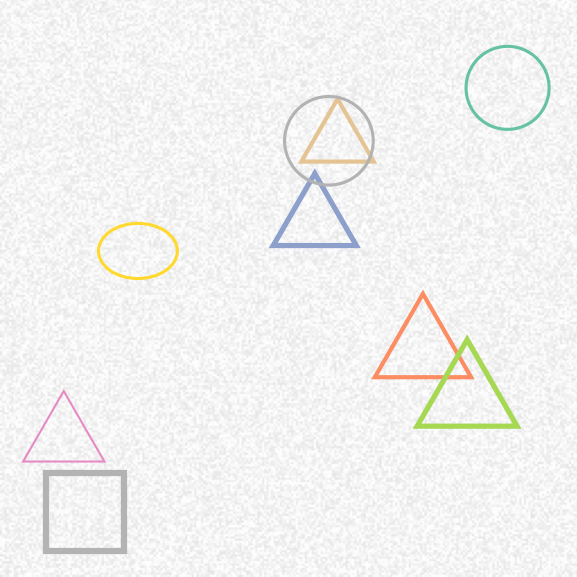[{"shape": "circle", "thickness": 1.5, "radius": 0.36, "center": [0.879, 0.847]}, {"shape": "triangle", "thickness": 2, "radius": 0.48, "center": [0.732, 0.394]}, {"shape": "triangle", "thickness": 2.5, "radius": 0.42, "center": [0.545, 0.615]}, {"shape": "triangle", "thickness": 1, "radius": 0.41, "center": [0.11, 0.241]}, {"shape": "triangle", "thickness": 2.5, "radius": 0.5, "center": [0.809, 0.311]}, {"shape": "oval", "thickness": 1.5, "radius": 0.34, "center": [0.239, 0.565]}, {"shape": "triangle", "thickness": 2, "radius": 0.36, "center": [0.584, 0.755]}, {"shape": "circle", "thickness": 1.5, "radius": 0.38, "center": [0.57, 0.755]}, {"shape": "square", "thickness": 3, "radius": 0.34, "center": [0.147, 0.113]}]